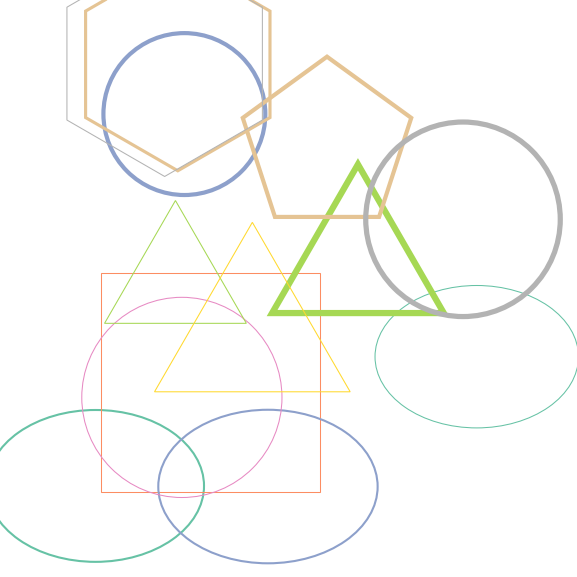[{"shape": "oval", "thickness": 1, "radius": 0.94, "center": [0.165, 0.158]}, {"shape": "oval", "thickness": 0.5, "radius": 0.88, "center": [0.826, 0.381]}, {"shape": "square", "thickness": 0.5, "radius": 0.95, "center": [0.365, 0.337]}, {"shape": "oval", "thickness": 1, "radius": 0.95, "center": [0.464, 0.157]}, {"shape": "circle", "thickness": 2, "radius": 0.7, "center": [0.319, 0.802]}, {"shape": "circle", "thickness": 0.5, "radius": 0.87, "center": [0.315, 0.311]}, {"shape": "triangle", "thickness": 0.5, "radius": 0.71, "center": [0.304, 0.51]}, {"shape": "triangle", "thickness": 3, "radius": 0.86, "center": [0.62, 0.543]}, {"shape": "triangle", "thickness": 0.5, "radius": 0.98, "center": [0.437, 0.419]}, {"shape": "hexagon", "thickness": 1.5, "radius": 0.92, "center": [0.308, 0.888]}, {"shape": "pentagon", "thickness": 2, "radius": 0.77, "center": [0.566, 0.748]}, {"shape": "hexagon", "thickness": 0.5, "radius": 0.98, "center": [0.285, 0.889]}, {"shape": "circle", "thickness": 2.5, "radius": 0.84, "center": [0.802, 0.619]}]